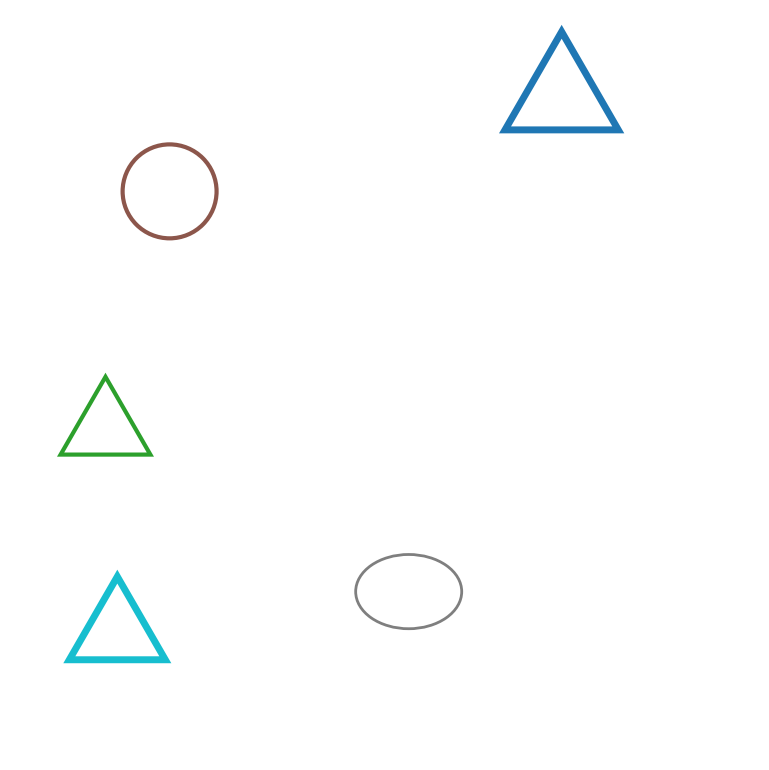[{"shape": "triangle", "thickness": 2.5, "radius": 0.42, "center": [0.729, 0.874]}, {"shape": "triangle", "thickness": 1.5, "radius": 0.34, "center": [0.137, 0.443]}, {"shape": "circle", "thickness": 1.5, "radius": 0.31, "center": [0.22, 0.751]}, {"shape": "oval", "thickness": 1, "radius": 0.34, "center": [0.531, 0.232]}, {"shape": "triangle", "thickness": 2.5, "radius": 0.36, "center": [0.152, 0.179]}]